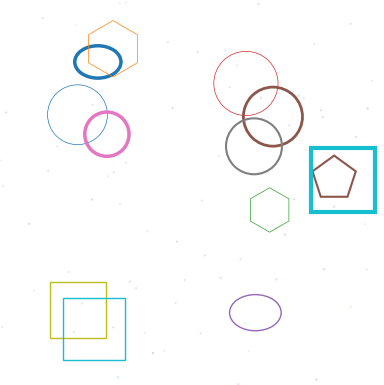[{"shape": "oval", "thickness": 2.5, "radius": 0.3, "center": [0.254, 0.839]}, {"shape": "circle", "thickness": 0.5, "radius": 0.39, "center": [0.201, 0.702]}, {"shape": "hexagon", "thickness": 0.5, "radius": 0.37, "center": [0.293, 0.873]}, {"shape": "hexagon", "thickness": 0.5, "radius": 0.29, "center": [0.7, 0.455]}, {"shape": "circle", "thickness": 0.5, "radius": 0.42, "center": [0.639, 0.783]}, {"shape": "oval", "thickness": 1, "radius": 0.34, "center": [0.663, 0.188]}, {"shape": "pentagon", "thickness": 1.5, "radius": 0.3, "center": [0.868, 0.537]}, {"shape": "circle", "thickness": 2, "radius": 0.38, "center": [0.709, 0.697]}, {"shape": "circle", "thickness": 2.5, "radius": 0.29, "center": [0.278, 0.651]}, {"shape": "circle", "thickness": 1.5, "radius": 0.36, "center": [0.66, 0.62]}, {"shape": "square", "thickness": 1, "radius": 0.36, "center": [0.203, 0.194]}, {"shape": "square", "thickness": 1, "radius": 0.4, "center": [0.244, 0.146]}, {"shape": "square", "thickness": 3, "radius": 0.41, "center": [0.891, 0.532]}]